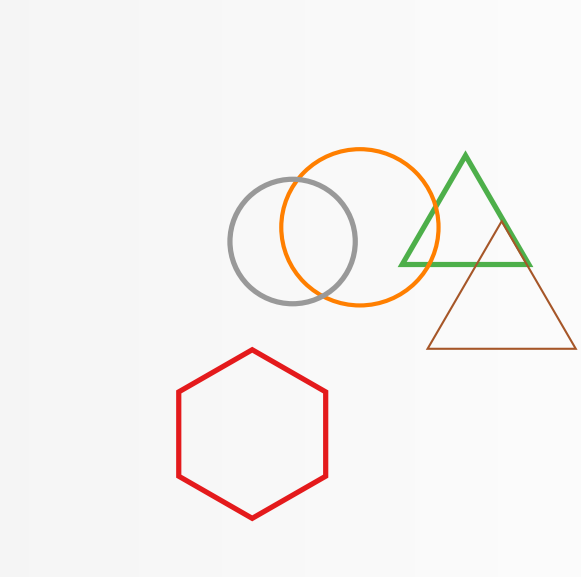[{"shape": "hexagon", "thickness": 2.5, "radius": 0.73, "center": [0.434, 0.248]}, {"shape": "triangle", "thickness": 2.5, "radius": 0.63, "center": [0.801, 0.604]}, {"shape": "circle", "thickness": 2, "radius": 0.68, "center": [0.619, 0.606]}, {"shape": "triangle", "thickness": 1, "radius": 0.74, "center": [0.863, 0.469]}, {"shape": "circle", "thickness": 2.5, "radius": 0.54, "center": [0.503, 0.581]}]